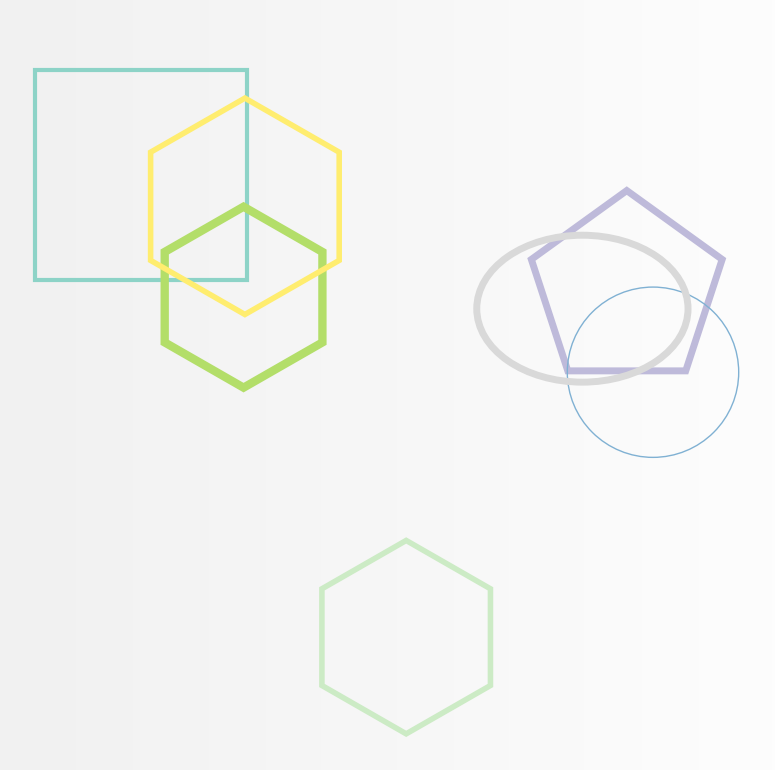[{"shape": "square", "thickness": 1.5, "radius": 0.68, "center": [0.182, 0.773]}, {"shape": "pentagon", "thickness": 2.5, "radius": 0.65, "center": [0.809, 0.623]}, {"shape": "circle", "thickness": 0.5, "radius": 0.55, "center": [0.843, 0.517]}, {"shape": "hexagon", "thickness": 3, "radius": 0.59, "center": [0.314, 0.614]}, {"shape": "oval", "thickness": 2.5, "radius": 0.68, "center": [0.751, 0.599]}, {"shape": "hexagon", "thickness": 2, "radius": 0.63, "center": [0.524, 0.173]}, {"shape": "hexagon", "thickness": 2, "radius": 0.7, "center": [0.316, 0.732]}]